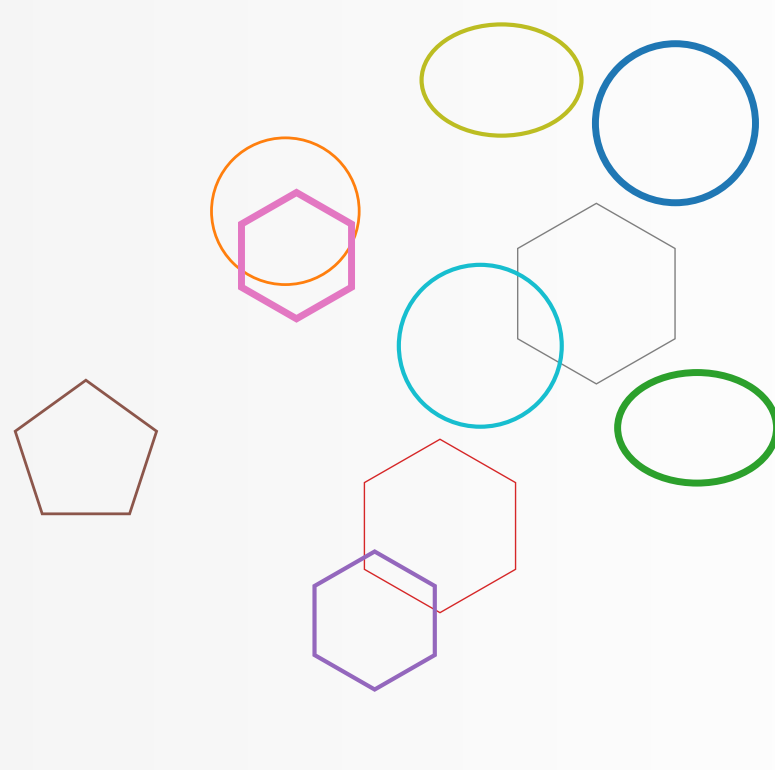[{"shape": "circle", "thickness": 2.5, "radius": 0.52, "center": [0.872, 0.84]}, {"shape": "circle", "thickness": 1, "radius": 0.48, "center": [0.368, 0.726]}, {"shape": "oval", "thickness": 2.5, "radius": 0.51, "center": [0.899, 0.444]}, {"shape": "hexagon", "thickness": 0.5, "radius": 0.56, "center": [0.568, 0.317]}, {"shape": "hexagon", "thickness": 1.5, "radius": 0.45, "center": [0.483, 0.194]}, {"shape": "pentagon", "thickness": 1, "radius": 0.48, "center": [0.111, 0.41]}, {"shape": "hexagon", "thickness": 2.5, "radius": 0.41, "center": [0.383, 0.668]}, {"shape": "hexagon", "thickness": 0.5, "radius": 0.59, "center": [0.77, 0.619]}, {"shape": "oval", "thickness": 1.5, "radius": 0.52, "center": [0.647, 0.896]}, {"shape": "circle", "thickness": 1.5, "radius": 0.53, "center": [0.62, 0.551]}]